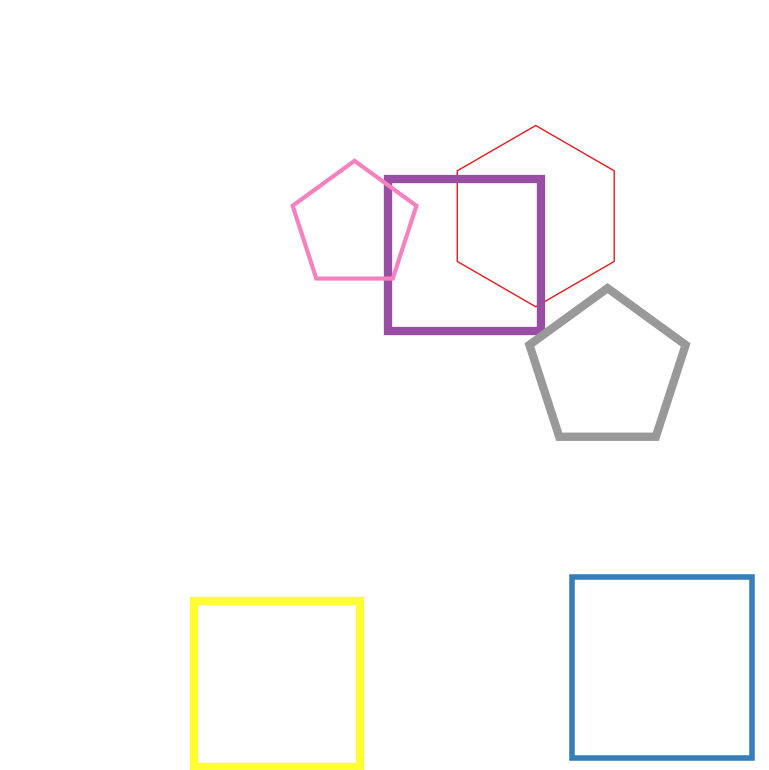[{"shape": "hexagon", "thickness": 0.5, "radius": 0.59, "center": [0.696, 0.719]}, {"shape": "square", "thickness": 2, "radius": 0.58, "center": [0.86, 0.133]}, {"shape": "square", "thickness": 3, "radius": 0.49, "center": [0.603, 0.669]}, {"shape": "square", "thickness": 3, "radius": 0.54, "center": [0.36, 0.112]}, {"shape": "pentagon", "thickness": 1.5, "radius": 0.42, "center": [0.46, 0.707]}, {"shape": "pentagon", "thickness": 3, "radius": 0.53, "center": [0.789, 0.519]}]